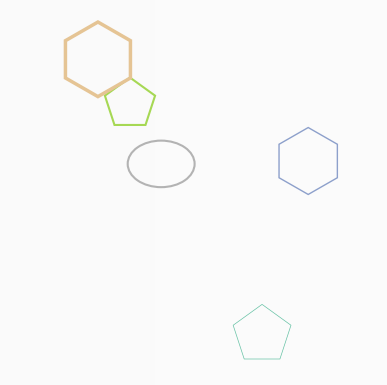[{"shape": "pentagon", "thickness": 0.5, "radius": 0.39, "center": [0.676, 0.131]}, {"shape": "hexagon", "thickness": 1, "radius": 0.43, "center": [0.795, 0.582]}, {"shape": "pentagon", "thickness": 1.5, "radius": 0.34, "center": [0.335, 0.73]}, {"shape": "hexagon", "thickness": 2.5, "radius": 0.48, "center": [0.253, 0.846]}, {"shape": "oval", "thickness": 1.5, "radius": 0.43, "center": [0.416, 0.574]}]